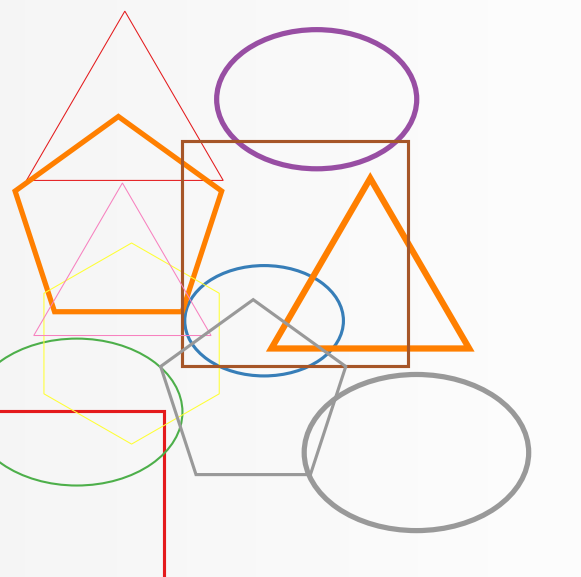[{"shape": "square", "thickness": 1.5, "radius": 0.84, "center": [0.113, 0.118]}, {"shape": "triangle", "thickness": 0.5, "radius": 0.98, "center": [0.215, 0.784]}, {"shape": "oval", "thickness": 1.5, "radius": 0.68, "center": [0.454, 0.444]}, {"shape": "oval", "thickness": 1, "radius": 0.91, "center": [0.132, 0.286]}, {"shape": "oval", "thickness": 2.5, "radius": 0.86, "center": [0.545, 0.827]}, {"shape": "triangle", "thickness": 3, "radius": 0.98, "center": [0.637, 0.494]}, {"shape": "pentagon", "thickness": 2.5, "radius": 0.93, "center": [0.204, 0.611]}, {"shape": "hexagon", "thickness": 0.5, "radius": 0.87, "center": [0.226, 0.404]}, {"shape": "square", "thickness": 1.5, "radius": 0.97, "center": [0.508, 0.56]}, {"shape": "triangle", "thickness": 0.5, "radius": 0.88, "center": [0.211, 0.506]}, {"shape": "pentagon", "thickness": 1.5, "radius": 0.84, "center": [0.436, 0.313]}, {"shape": "oval", "thickness": 2.5, "radius": 0.97, "center": [0.716, 0.216]}]